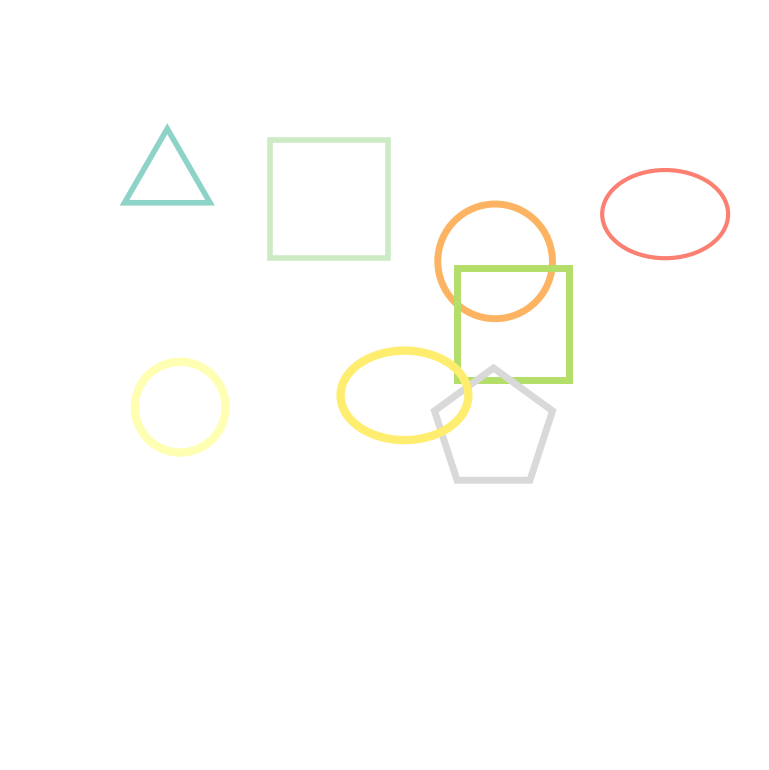[{"shape": "triangle", "thickness": 2, "radius": 0.32, "center": [0.217, 0.769]}, {"shape": "circle", "thickness": 3, "radius": 0.29, "center": [0.234, 0.471]}, {"shape": "oval", "thickness": 1.5, "radius": 0.41, "center": [0.864, 0.722]}, {"shape": "circle", "thickness": 2.5, "radius": 0.37, "center": [0.643, 0.661]}, {"shape": "square", "thickness": 2.5, "radius": 0.36, "center": [0.666, 0.579]}, {"shape": "pentagon", "thickness": 2.5, "radius": 0.4, "center": [0.641, 0.441]}, {"shape": "square", "thickness": 2, "radius": 0.39, "center": [0.427, 0.742]}, {"shape": "oval", "thickness": 3, "radius": 0.42, "center": [0.525, 0.487]}]